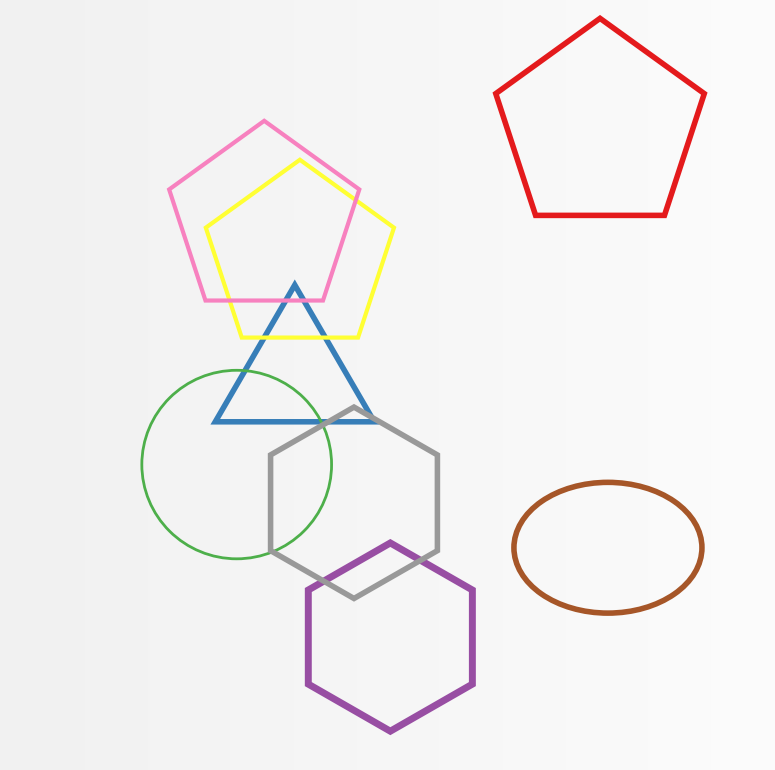[{"shape": "pentagon", "thickness": 2, "radius": 0.71, "center": [0.774, 0.835]}, {"shape": "triangle", "thickness": 2, "radius": 0.59, "center": [0.38, 0.511]}, {"shape": "circle", "thickness": 1, "radius": 0.61, "center": [0.305, 0.397]}, {"shape": "hexagon", "thickness": 2.5, "radius": 0.61, "center": [0.504, 0.173]}, {"shape": "pentagon", "thickness": 1.5, "radius": 0.64, "center": [0.387, 0.665]}, {"shape": "oval", "thickness": 2, "radius": 0.61, "center": [0.784, 0.289]}, {"shape": "pentagon", "thickness": 1.5, "radius": 0.65, "center": [0.341, 0.714]}, {"shape": "hexagon", "thickness": 2, "radius": 0.62, "center": [0.457, 0.347]}]